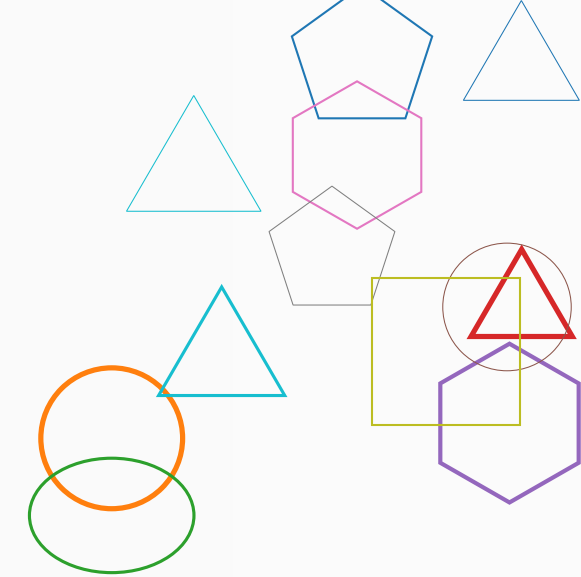[{"shape": "triangle", "thickness": 0.5, "radius": 0.58, "center": [0.897, 0.883]}, {"shape": "pentagon", "thickness": 1, "radius": 0.63, "center": [0.623, 0.897]}, {"shape": "circle", "thickness": 2.5, "radius": 0.61, "center": [0.192, 0.24]}, {"shape": "oval", "thickness": 1.5, "radius": 0.71, "center": [0.192, 0.107]}, {"shape": "triangle", "thickness": 2.5, "radius": 0.5, "center": [0.897, 0.467]}, {"shape": "hexagon", "thickness": 2, "radius": 0.69, "center": [0.877, 0.267]}, {"shape": "circle", "thickness": 0.5, "radius": 0.55, "center": [0.872, 0.468]}, {"shape": "hexagon", "thickness": 1, "radius": 0.64, "center": [0.614, 0.731]}, {"shape": "pentagon", "thickness": 0.5, "radius": 0.57, "center": [0.571, 0.563]}, {"shape": "square", "thickness": 1, "radius": 0.64, "center": [0.767, 0.39]}, {"shape": "triangle", "thickness": 1.5, "radius": 0.63, "center": [0.381, 0.377]}, {"shape": "triangle", "thickness": 0.5, "radius": 0.67, "center": [0.333, 0.7]}]